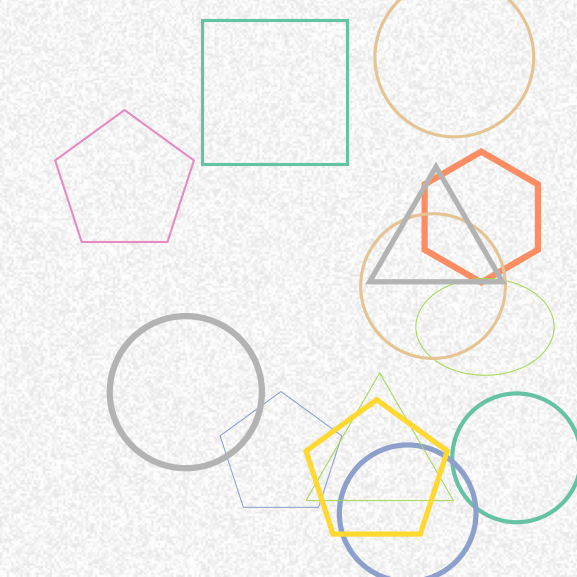[{"shape": "square", "thickness": 1.5, "radius": 0.63, "center": [0.475, 0.84]}, {"shape": "circle", "thickness": 2, "radius": 0.56, "center": [0.895, 0.206]}, {"shape": "hexagon", "thickness": 3, "radius": 0.57, "center": [0.833, 0.623]}, {"shape": "circle", "thickness": 2.5, "radius": 0.59, "center": [0.706, 0.11]}, {"shape": "pentagon", "thickness": 0.5, "radius": 0.55, "center": [0.486, 0.21]}, {"shape": "pentagon", "thickness": 1, "radius": 0.63, "center": [0.216, 0.682]}, {"shape": "oval", "thickness": 0.5, "radius": 0.6, "center": [0.84, 0.433]}, {"shape": "triangle", "thickness": 0.5, "radius": 0.74, "center": [0.657, 0.206]}, {"shape": "pentagon", "thickness": 2.5, "radius": 0.64, "center": [0.652, 0.178]}, {"shape": "circle", "thickness": 1.5, "radius": 0.63, "center": [0.75, 0.504]}, {"shape": "circle", "thickness": 1.5, "radius": 0.69, "center": [0.787, 0.9]}, {"shape": "circle", "thickness": 3, "radius": 0.66, "center": [0.322, 0.32]}, {"shape": "triangle", "thickness": 2.5, "radius": 0.66, "center": [0.755, 0.578]}]